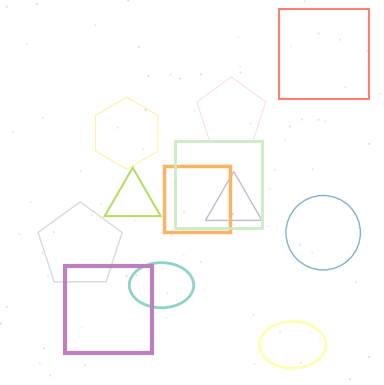[{"shape": "oval", "thickness": 2, "radius": 0.42, "center": [0.419, 0.259]}, {"shape": "oval", "thickness": 2, "radius": 0.43, "center": [0.76, 0.104]}, {"shape": "triangle", "thickness": 1, "radius": 0.42, "center": [0.607, 0.47]}, {"shape": "square", "thickness": 1.5, "radius": 0.58, "center": [0.841, 0.86]}, {"shape": "circle", "thickness": 1, "radius": 0.48, "center": [0.839, 0.396]}, {"shape": "square", "thickness": 2.5, "radius": 0.43, "center": [0.512, 0.483]}, {"shape": "triangle", "thickness": 1.5, "radius": 0.42, "center": [0.345, 0.481]}, {"shape": "pentagon", "thickness": 0.5, "radius": 0.47, "center": [0.601, 0.706]}, {"shape": "pentagon", "thickness": 1, "radius": 0.57, "center": [0.208, 0.361]}, {"shape": "square", "thickness": 3, "radius": 0.56, "center": [0.282, 0.196]}, {"shape": "square", "thickness": 2, "radius": 0.56, "center": [0.568, 0.522]}, {"shape": "hexagon", "thickness": 0.5, "radius": 0.47, "center": [0.329, 0.654]}]